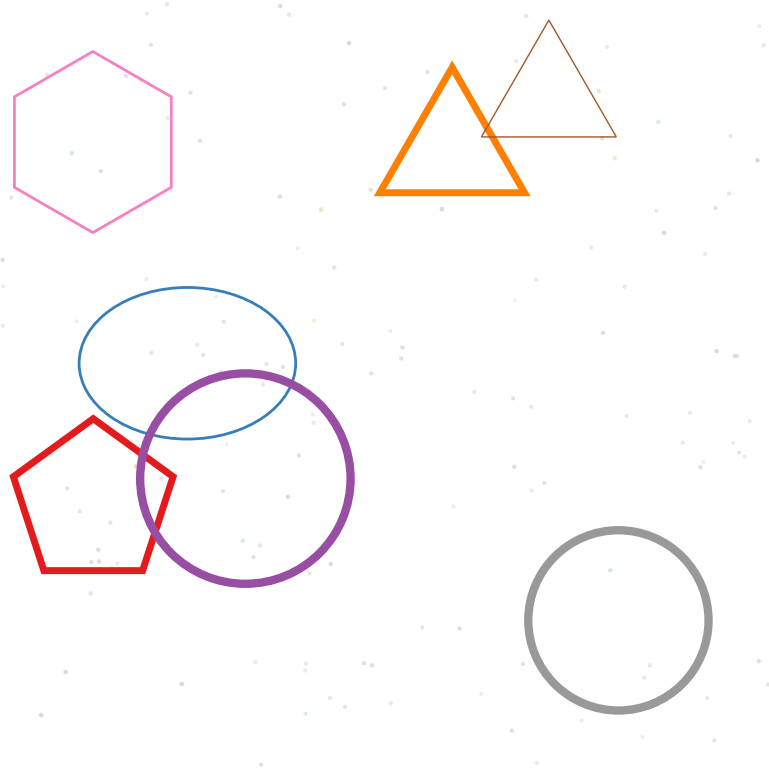[{"shape": "pentagon", "thickness": 2.5, "radius": 0.55, "center": [0.121, 0.347]}, {"shape": "oval", "thickness": 1, "radius": 0.7, "center": [0.243, 0.528]}, {"shape": "circle", "thickness": 3, "radius": 0.68, "center": [0.319, 0.378]}, {"shape": "triangle", "thickness": 2.5, "radius": 0.54, "center": [0.587, 0.804]}, {"shape": "triangle", "thickness": 0.5, "radius": 0.51, "center": [0.713, 0.873]}, {"shape": "hexagon", "thickness": 1, "radius": 0.59, "center": [0.121, 0.815]}, {"shape": "circle", "thickness": 3, "radius": 0.59, "center": [0.803, 0.194]}]